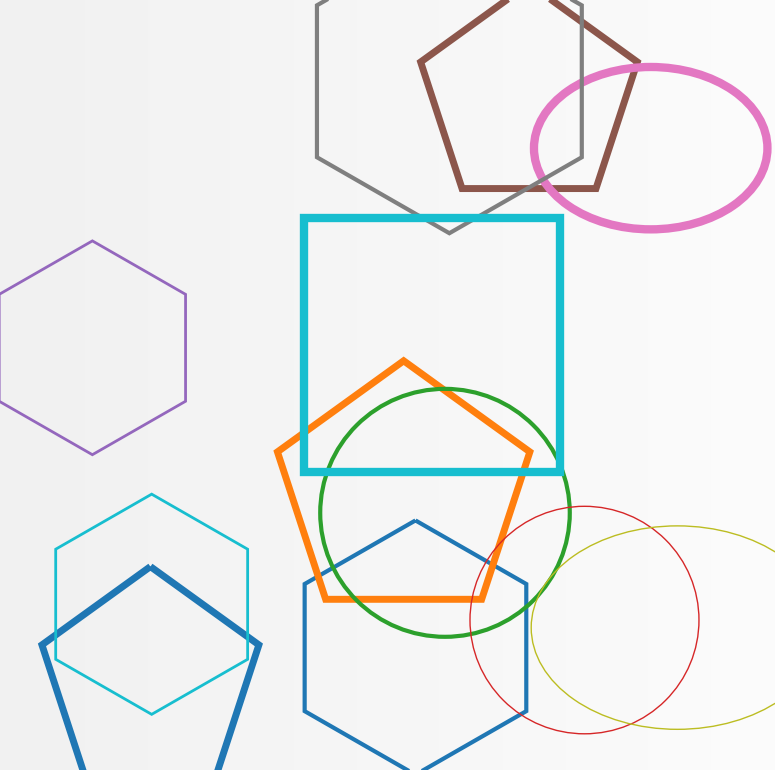[{"shape": "hexagon", "thickness": 1.5, "radius": 0.83, "center": [0.536, 0.159]}, {"shape": "pentagon", "thickness": 2.5, "radius": 0.74, "center": [0.194, 0.117]}, {"shape": "pentagon", "thickness": 2.5, "radius": 0.86, "center": [0.521, 0.36]}, {"shape": "circle", "thickness": 1.5, "radius": 0.81, "center": [0.574, 0.334]}, {"shape": "circle", "thickness": 0.5, "radius": 0.74, "center": [0.754, 0.195]}, {"shape": "hexagon", "thickness": 1, "radius": 0.69, "center": [0.119, 0.548]}, {"shape": "pentagon", "thickness": 2.5, "radius": 0.74, "center": [0.683, 0.874]}, {"shape": "oval", "thickness": 3, "radius": 0.75, "center": [0.84, 0.808]}, {"shape": "hexagon", "thickness": 1.5, "radius": 0.99, "center": [0.58, 0.894]}, {"shape": "oval", "thickness": 0.5, "radius": 0.94, "center": [0.874, 0.185]}, {"shape": "hexagon", "thickness": 1, "radius": 0.71, "center": [0.196, 0.215]}, {"shape": "square", "thickness": 3, "radius": 0.83, "center": [0.557, 0.552]}]